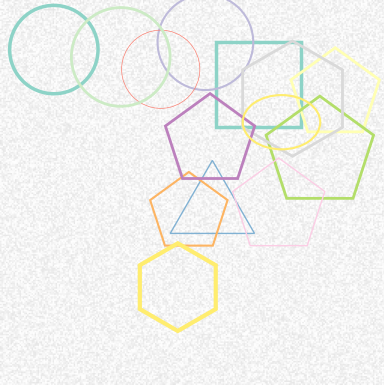[{"shape": "square", "thickness": 2.5, "radius": 0.55, "center": [0.671, 0.781]}, {"shape": "circle", "thickness": 2.5, "radius": 0.57, "center": [0.14, 0.871]}, {"shape": "pentagon", "thickness": 2, "radius": 0.6, "center": [0.871, 0.755]}, {"shape": "circle", "thickness": 1.5, "radius": 0.62, "center": [0.534, 0.89]}, {"shape": "circle", "thickness": 0.5, "radius": 0.51, "center": [0.417, 0.82]}, {"shape": "triangle", "thickness": 1, "radius": 0.63, "center": [0.552, 0.457]}, {"shape": "pentagon", "thickness": 1.5, "radius": 0.53, "center": [0.491, 0.448]}, {"shape": "pentagon", "thickness": 2, "radius": 0.73, "center": [0.831, 0.604]}, {"shape": "pentagon", "thickness": 1, "radius": 0.63, "center": [0.724, 0.464]}, {"shape": "hexagon", "thickness": 2, "radius": 0.75, "center": [0.76, 0.744]}, {"shape": "pentagon", "thickness": 2, "radius": 0.61, "center": [0.546, 0.635]}, {"shape": "circle", "thickness": 2, "radius": 0.64, "center": [0.314, 0.852]}, {"shape": "oval", "thickness": 1.5, "radius": 0.5, "center": [0.731, 0.683]}, {"shape": "hexagon", "thickness": 3, "radius": 0.57, "center": [0.462, 0.254]}]